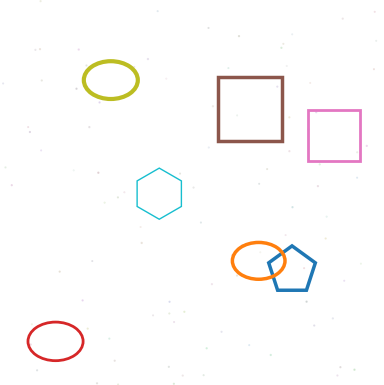[{"shape": "pentagon", "thickness": 2.5, "radius": 0.32, "center": [0.759, 0.298]}, {"shape": "oval", "thickness": 2.5, "radius": 0.34, "center": [0.672, 0.322]}, {"shape": "oval", "thickness": 2, "radius": 0.36, "center": [0.144, 0.113]}, {"shape": "square", "thickness": 2.5, "radius": 0.42, "center": [0.65, 0.717]}, {"shape": "square", "thickness": 2, "radius": 0.33, "center": [0.867, 0.648]}, {"shape": "oval", "thickness": 3, "radius": 0.35, "center": [0.288, 0.792]}, {"shape": "hexagon", "thickness": 1, "radius": 0.33, "center": [0.414, 0.497]}]